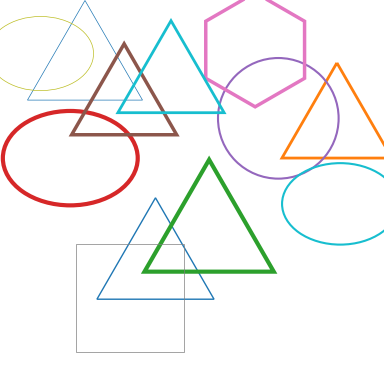[{"shape": "triangle", "thickness": 0.5, "radius": 0.86, "center": [0.221, 0.826]}, {"shape": "triangle", "thickness": 1, "radius": 0.88, "center": [0.404, 0.311]}, {"shape": "triangle", "thickness": 2, "radius": 0.82, "center": [0.875, 0.672]}, {"shape": "triangle", "thickness": 3, "radius": 0.97, "center": [0.543, 0.391]}, {"shape": "oval", "thickness": 3, "radius": 0.88, "center": [0.183, 0.589]}, {"shape": "circle", "thickness": 1.5, "radius": 0.78, "center": [0.723, 0.693]}, {"shape": "triangle", "thickness": 2.5, "radius": 0.79, "center": [0.322, 0.729]}, {"shape": "hexagon", "thickness": 2.5, "radius": 0.74, "center": [0.663, 0.871]}, {"shape": "square", "thickness": 0.5, "radius": 0.7, "center": [0.337, 0.227]}, {"shape": "oval", "thickness": 0.5, "radius": 0.69, "center": [0.105, 0.861]}, {"shape": "oval", "thickness": 1.5, "radius": 0.76, "center": [0.884, 0.47]}, {"shape": "triangle", "thickness": 2, "radius": 0.8, "center": [0.444, 0.787]}]